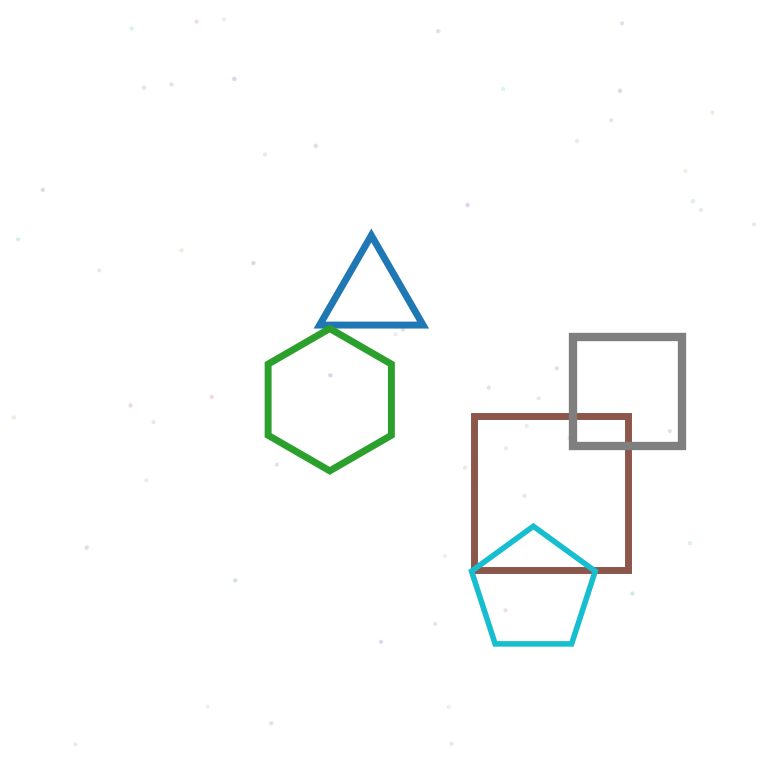[{"shape": "triangle", "thickness": 2.5, "radius": 0.39, "center": [0.482, 0.617]}, {"shape": "hexagon", "thickness": 2.5, "radius": 0.46, "center": [0.428, 0.481]}, {"shape": "square", "thickness": 2.5, "radius": 0.5, "center": [0.715, 0.359]}, {"shape": "square", "thickness": 3, "radius": 0.35, "center": [0.815, 0.491]}, {"shape": "pentagon", "thickness": 2, "radius": 0.42, "center": [0.693, 0.232]}]